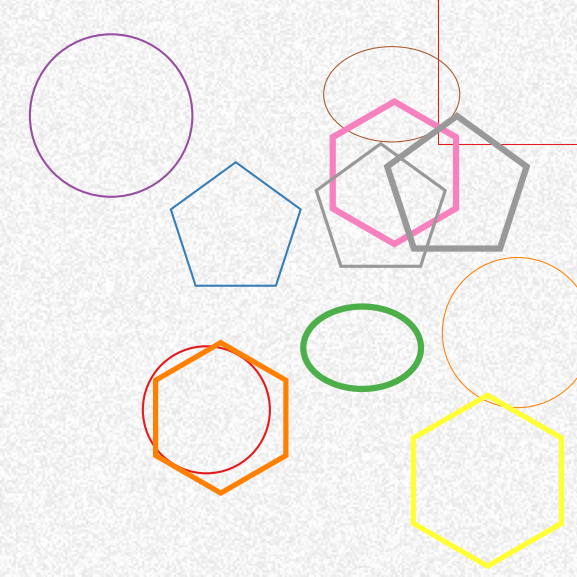[{"shape": "square", "thickness": 0.5, "radius": 0.67, "center": [0.892, 0.885]}, {"shape": "circle", "thickness": 1, "radius": 0.55, "center": [0.357, 0.29]}, {"shape": "pentagon", "thickness": 1, "radius": 0.59, "center": [0.408, 0.6]}, {"shape": "oval", "thickness": 3, "radius": 0.51, "center": [0.627, 0.397]}, {"shape": "circle", "thickness": 1, "radius": 0.7, "center": [0.192, 0.799]}, {"shape": "hexagon", "thickness": 2.5, "radius": 0.65, "center": [0.382, 0.276]}, {"shape": "circle", "thickness": 0.5, "radius": 0.65, "center": [0.896, 0.423]}, {"shape": "hexagon", "thickness": 2.5, "radius": 0.74, "center": [0.844, 0.167]}, {"shape": "oval", "thickness": 0.5, "radius": 0.59, "center": [0.678, 0.836]}, {"shape": "hexagon", "thickness": 3, "radius": 0.62, "center": [0.683, 0.7]}, {"shape": "pentagon", "thickness": 1.5, "radius": 0.59, "center": [0.659, 0.633]}, {"shape": "pentagon", "thickness": 3, "radius": 0.63, "center": [0.791, 0.671]}]